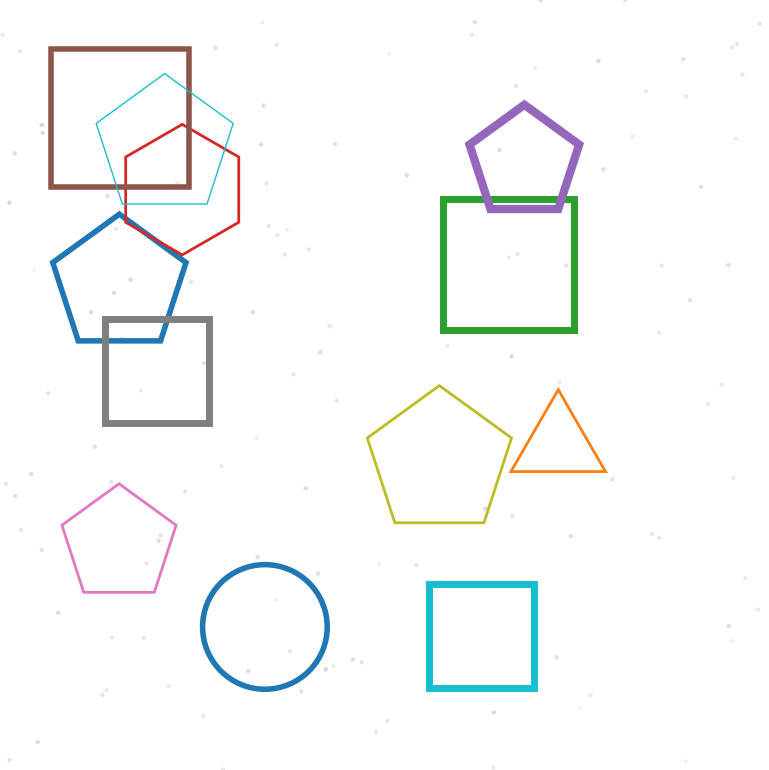[{"shape": "circle", "thickness": 2, "radius": 0.4, "center": [0.344, 0.186]}, {"shape": "pentagon", "thickness": 2, "radius": 0.45, "center": [0.155, 0.631]}, {"shape": "triangle", "thickness": 1, "radius": 0.35, "center": [0.725, 0.423]}, {"shape": "square", "thickness": 2.5, "radius": 0.42, "center": [0.66, 0.657]}, {"shape": "hexagon", "thickness": 1, "radius": 0.42, "center": [0.237, 0.754]}, {"shape": "pentagon", "thickness": 3, "radius": 0.37, "center": [0.681, 0.789]}, {"shape": "square", "thickness": 2, "radius": 0.45, "center": [0.156, 0.847]}, {"shape": "pentagon", "thickness": 1, "radius": 0.39, "center": [0.155, 0.294]}, {"shape": "square", "thickness": 2.5, "radius": 0.34, "center": [0.204, 0.518]}, {"shape": "pentagon", "thickness": 1, "radius": 0.49, "center": [0.571, 0.401]}, {"shape": "pentagon", "thickness": 0.5, "radius": 0.47, "center": [0.214, 0.811]}, {"shape": "square", "thickness": 2.5, "radius": 0.34, "center": [0.626, 0.174]}]